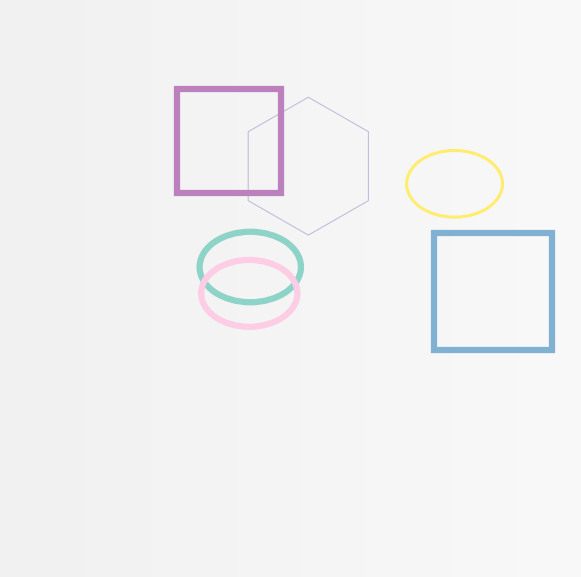[{"shape": "oval", "thickness": 3, "radius": 0.44, "center": [0.431, 0.537]}, {"shape": "hexagon", "thickness": 0.5, "radius": 0.6, "center": [0.53, 0.711]}, {"shape": "square", "thickness": 3, "radius": 0.51, "center": [0.848, 0.494]}, {"shape": "oval", "thickness": 3, "radius": 0.41, "center": [0.429, 0.491]}, {"shape": "square", "thickness": 3, "radius": 0.45, "center": [0.394, 0.754]}, {"shape": "oval", "thickness": 1.5, "radius": 0.41, "center": [0.782, 0.681]}]